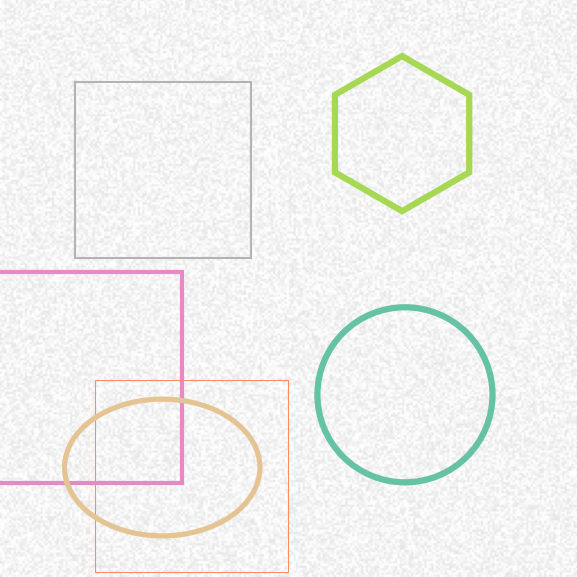[{"shape": "circle", "thickness": 3, "radius": 0.76, "center": [0.701, 0.315]}, {"shape": "square", "thickness": 0.5, "radius": 0.83, "center": [0.331, 0.175]}, {"shape": "square", "thickness": 2, "radius": 0.92, "center": [0.132, 0.346]}, {"shape": "hexagon", "thickness": 3, "radius": 0.67, "center": [0.696, 0.768]}, {"shape": "oval", "thickness": 2.5, "radius": 0.85, "center": [0.281, 0.19]}, {"shape": "square", "thickness": 1, "radius": 0.76, "center": [0.282, 0.704]}]